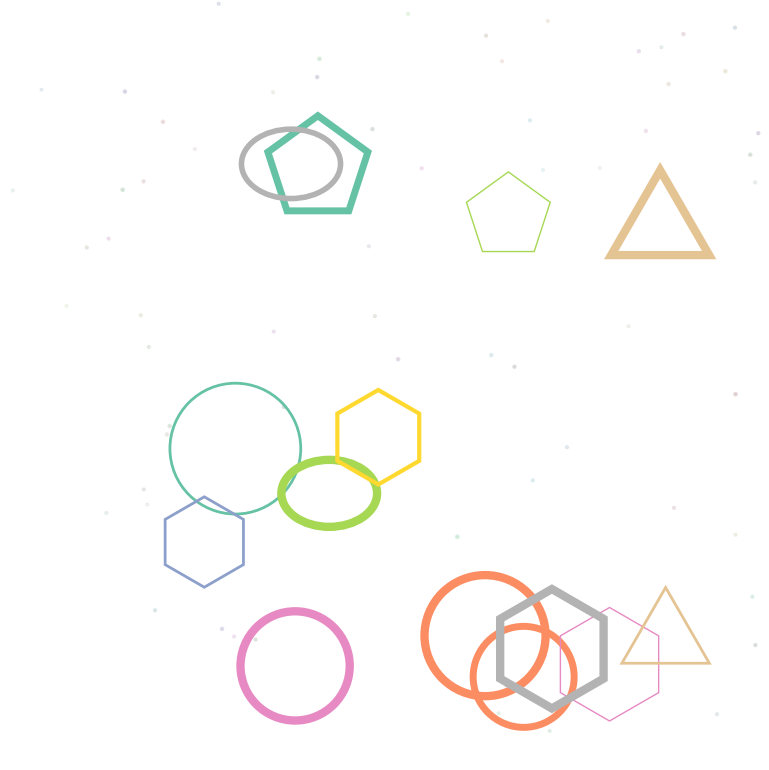[{"shape": "circle", "thickness": 1, "radius": 0.42, "center": [0.306, 0.417]}, {"shape": "pentagon", "thickness": 2.5, "radius": 0.34, "center": [0.413, 0.781]}, {"shape": "circle", "thickness": 3, "radius": 0.39, "center": [0.63, 0.174]}, {"shape": "circle", "thickness": 2.5, "radius": 0.33, "center": [0.68, 0.121]}, {"shape": "hexagon", "thickness": 1, "radius": 0.29, "center": [0.265, 0.296]}, {"shape": "hexagon", "thickness": 0.5, "radius": 0.37, "center": [0.792, 0.137]}, {"shape": "circle", "thickness": 3, "radius": 0.35, "center": [0.383, 0.135]}, {"shape": "oval", "thickness": 3, "radius": 0.31, "center": [0.428, 0.359]}, {"shape": "pentagon", "thickness": 0.5, "radius": 0.29, "center": [0.66, 0.72]}, {"shape": "hexagon", "thickness": 1.5, "radius": 0.31, "center": [0.491, 0.432]}, {"shape": "triangle", "thickness": 3, "radius": 0.37, "center": [0.857, 0.705]}, {"shape": "triangle", "thickness": 1, "radius": 0.33, "center": [0.864, 0.171]}, {"shape": "hexagon", "thickness": 3, "radius": 0.39, "center": [0.717, 0.157]}, {"shape": "oval", "thickness": 2, "radius": 0.32, "center": [0.378, 0.787]}]